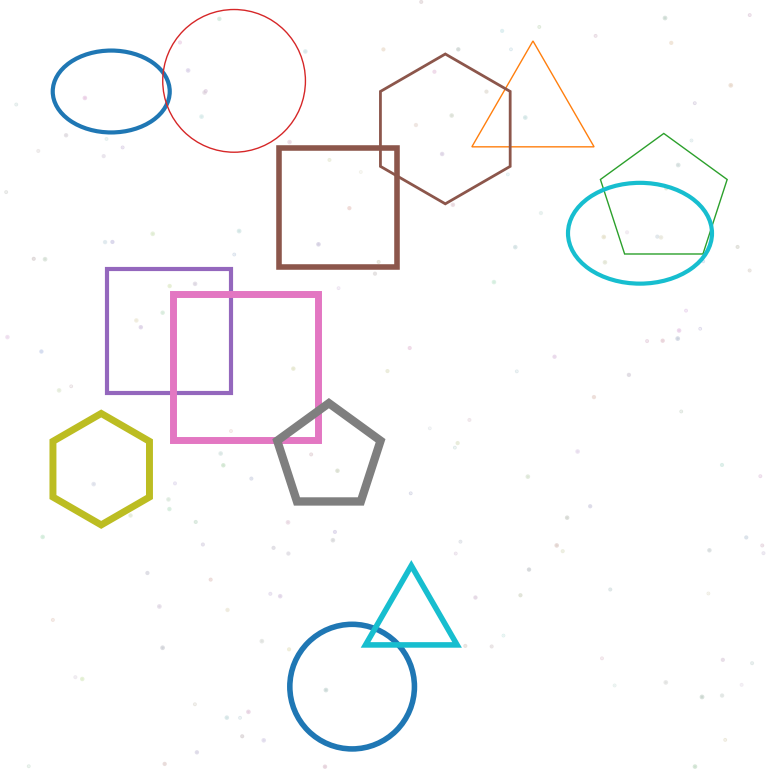[{"shape": "circle", "thickness": 2, "radius": 0.4, "center": [0.457, 0.108]}, {"shape": "oval", "thickness": 1.5, "radius": 0.38, "center": [0.144, 0.881]}, {"shape": "triangle", "thickness": 0.5, "radius": 0.46, "center": [0.692, 0.855]}, {"shape": "pentagon", "thickness": 0.5, "radius": 0.43, "center": [0.862, 0.74]}, {"shape": "circle", "thickness": 0.5, "radius": 0.46, "center": [0.304, 0.895]}, {"shape": "square", "thickness": 1.5, "radius": 0.4, "center": [0.219, 0.57]}, {"shape": "square", "thickness": 2, "radius": 0.38, "center": [0.439, 0.731]}, {"shape": "hexagon", "thickness": 1, "radius": 0.49, "center": [0.578, 0.833]}, {"shape": "square", "thickness": 2.5, "radius": 0.47, "center": [0.318, 0.523]}, {"shape": "pentagon", "thickness": 3, "radius": 0.35, "center": [0.427, 0.406]}, {"shape": "hexagon", "thickness": 2.5, "radius": 0.36, "center": [0.131, 0.391]}, {"shape": "triangle", "thickness": 2, "radius": 0.34, "center": [0.534, 0.197]}, {"shape": "oval", "thickness": 1.5, "radius": 0.47, "center": [0.831, 0.697]}]